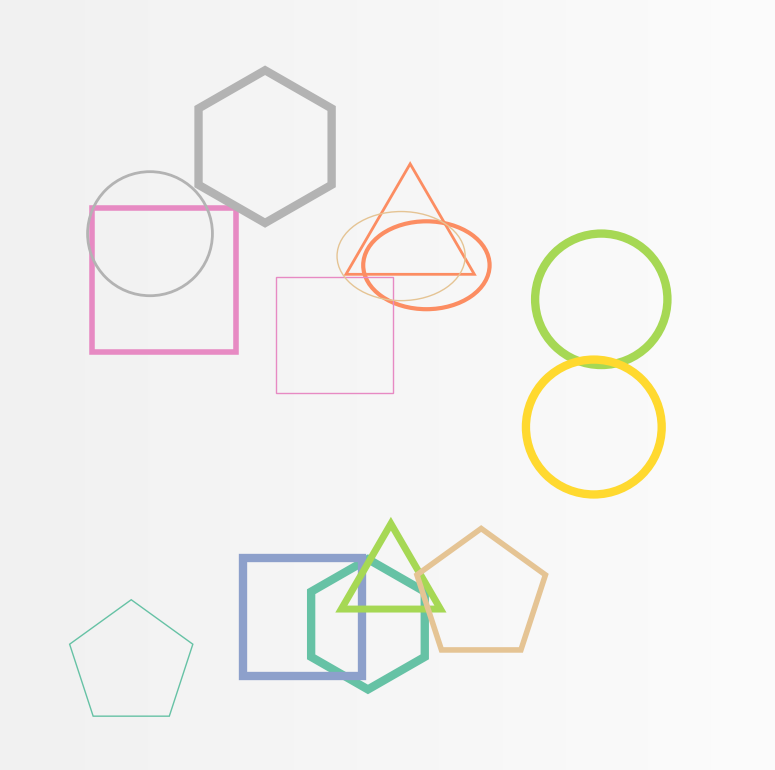[{"shape": "hexagon", "thickness": 3, "radius": 0.42, "center": [0.475, 0.189]}, {"shape": "pentagon", "thickness": 0.5, "radius": 0.42, "center": [0.169, 0.138]}, {"shape": "triangle", "thickness": 1, "radius": 0.48, "center": [0.529, 0.692]}, {"shape": "oval", "thickness": 1.5, "radius": 0.41, "center": [0.55, 0.656]}, {"shape": "square", "thickness": 3, "radius": 0.38, "center": [0.39, 0.198]}, {"shape": "square", "thickness": 2, "radius": 0.47, "center": [0.212, 0.636]}, {"shape": "square", "thickness": 0.5, "radius": 0.38, "center": [0.432, 0.565]}, {"shape": "circle", "thickness": 3, "radius": 0.43, "center": [0.776, 0.611]}, {"shape": "triangle", "thickness": 2.5, "radius": 0.37, "center": [0.504, 0.246]}, {"shape": "circle", "thickness": 3, "radius": 0.44, "center": [0.766, 0.445]}, {"shape": "pentagon", "thickness": 2, "radius": 0.44, "center": [0.621, 0.226]}, {"shape": "oval", "thickness": 0.5, "radius": 0.41, "center": [0.518, 0.667]}, {"shape": "hexagon", "thickness": 3, "radius": 0.5, "center": [0.342, 0.81]}, {"shape": "circle", "thickness": 1, "radius": 0.4, "center": [0.194, 0.697]}]